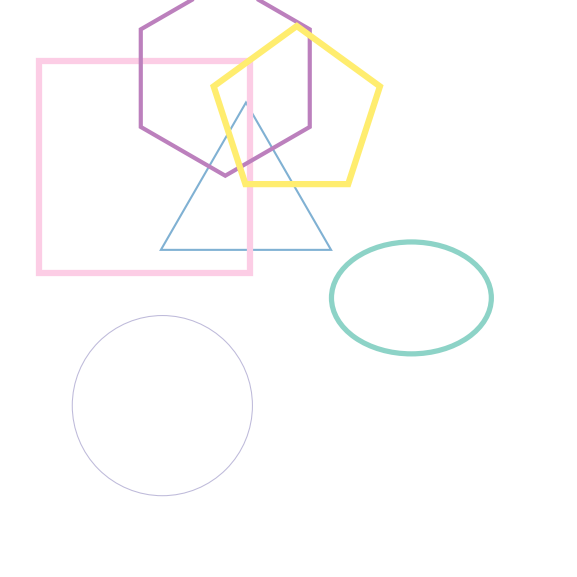[{"shape": "oval", "thickness": 2.5, "radius": 0.69, "center": [0.712, 0.483]}, {"shape": "circle", "thickness": 0.5, "radius": 0.78, "center": [0.281, 0.297]}, {"shape": "triangle", "thickness": 1, "radius": 0.85, "center": [0.426, 0.652]}, {"shape": "square", "thickness": 3, "radius": 0.92, "center": [0.25, 0.71]}, {"shape": "hexagon", "thickness": 2, "radius": 0.84, "center": [0.39, 0.864]}, {"shape": "pentagon", "thickness": 3, "radius": 0.76, "center": [0.514, 0.803]}]